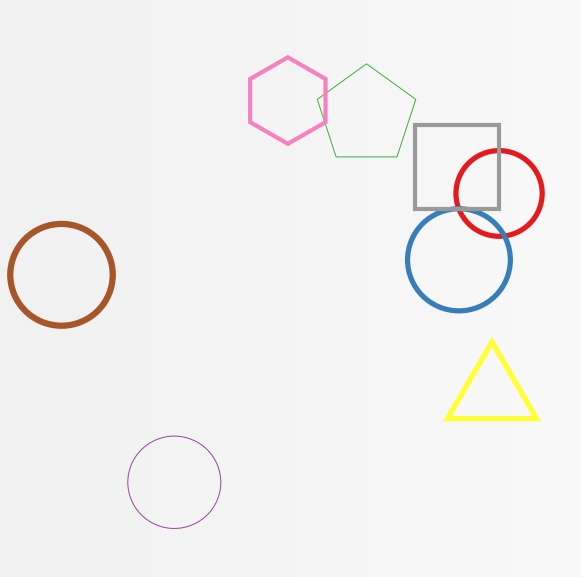[{"shape": "circle", "thickness": 2.5, "radius": 0.37, "center": [0.859, 0.664]}, {"shape": "circle", "thickness": 2.5, "radius": 0.44, "center": [0.79, 0.549]}, {"shape": "pentagon", "thickness": 0.5, "radius": 0.45, "center": [0.631, 0.8]}, {"shape": "circle", "thickness": 0.5, "radius": 0.4, "center": [0.3, 0.164]}, {"shape": "triangle", "thickness": 2.5, "radius": 0.44, "center": [0.847, 0.318]}, {"shape": "circle", "thickness": 3, "radius": 0.44, "center": [0.106, 0.523]}, {"shape": "hexagon", "thickness": 2, "radius": 0.37, "center": [0.495, 0.825]}, {"shape": "square", "thickness": 2, "radius": 0.36, "center": [0.786, 0.71]}]